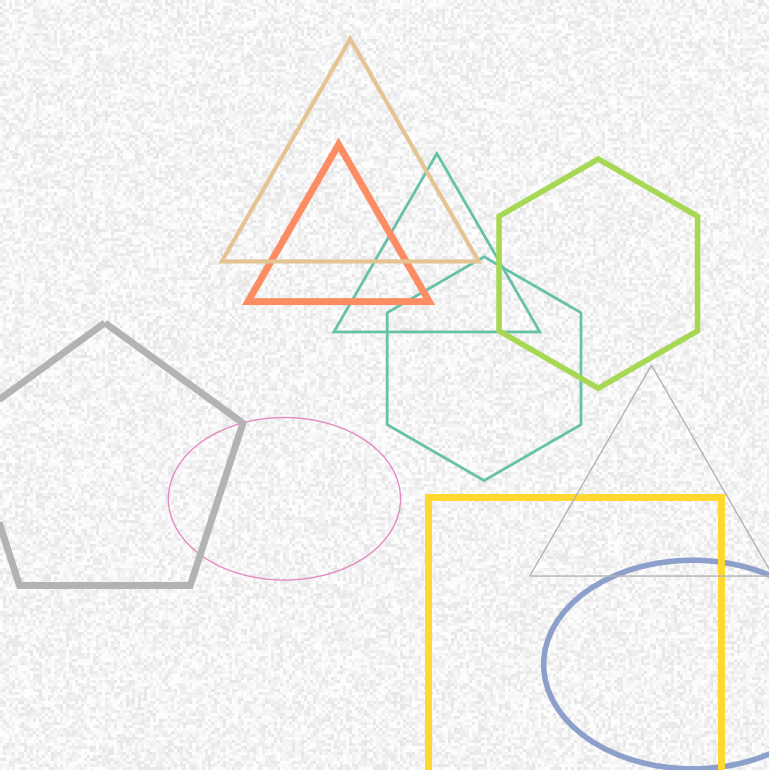[{"shape": "triangle", "thickness": 1, "radius": 0.77, "center": [0.567, 0.646]}, {"shape": "hexagon", "thickness": 1, "radius": 0.73, "center": [0.629, 0.521]}, {"shape": "triangle", "thickness": 2.5, "radius": 0.68, "center": [0.44, 0.676]}, {"shape": "oval", "thickness": 2, "radius": 0.97, "center": [0.9, 0.137]}, {"shape": "oval", "thickness": 0.5, "radius": 0.75, "center": [0.369, 0.352]}, {"shape": "hexagon", "thickness": 2, "radius": 0.74, "center": [0.777, 0.645]}, {"shape": "square", "thickness": 2.5, "radius": 0.95, "center": [0.747, 0.165]}, {"shape": "triangle", "thickness": 1.5, "radius": 0.96, "center": [0.455, 0.757]}, {"shape": "pentagon", "thickness": 2.5, "radius": 0.94, "center": [0.136, 0.392]}, {"shape": "triangle", "thickness": 0.5, "radius": 0.91, "center": [0.846, 0.343]}]